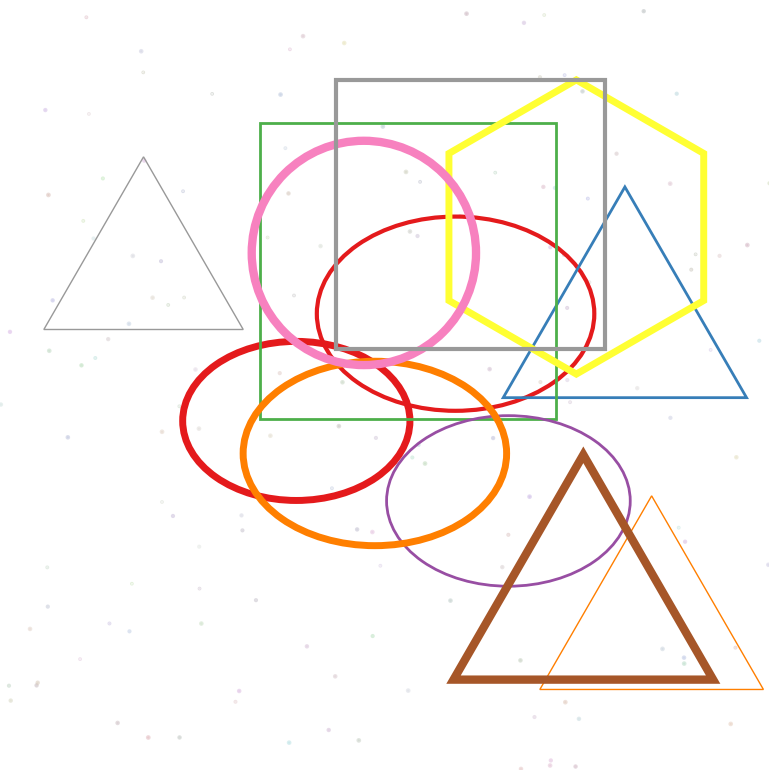[{"shape": "oval", "thickness": 2.5, "radius": 0.74, "center": [0.385, 0.453]}, {"shape": "oval", "thickness": 1.5, "radius": 0.9, "center": [0.592, 0.593]}, {"shape": "triangle", "thickness": 1, "radius": 0.91, "center": [0.812, 0.575]}, {"shape": "square", "thickness": 1, "radius": 0.96, "center": [0.529, 0.649]}, {"shape": "oval", "thickness": 1, "radius": 0.79, "center": [0.66, 0.349]}, {"shape": "oval", "thickness": 2.5, "radius": 0.86, "center": [0.487, 0.411]}, {"shape": "triangle", "thickness": 0.5, "radius": 0.84, "center": [0.846, 0.188]}, {"shape": "hexagon", "thickness": 2.5, "radius": 0.96, "center": [0.748, 0.705]}, {"shape": "triangle", "thickness": 3, "radius": 0.97, "center": [0.758, 0.215]}, {"shape": "circle", "thickness": 3, "radius": 0.73, "center": [0.473, 0.672]}, {"shape": "square", "thickness": 1.5, "radius": 0.87, "center": [0.611, 0.721]}, {"shape": "triangle", "thickness": 0.5, "radius": 0.75, "center": [0.186, 0.647]}]